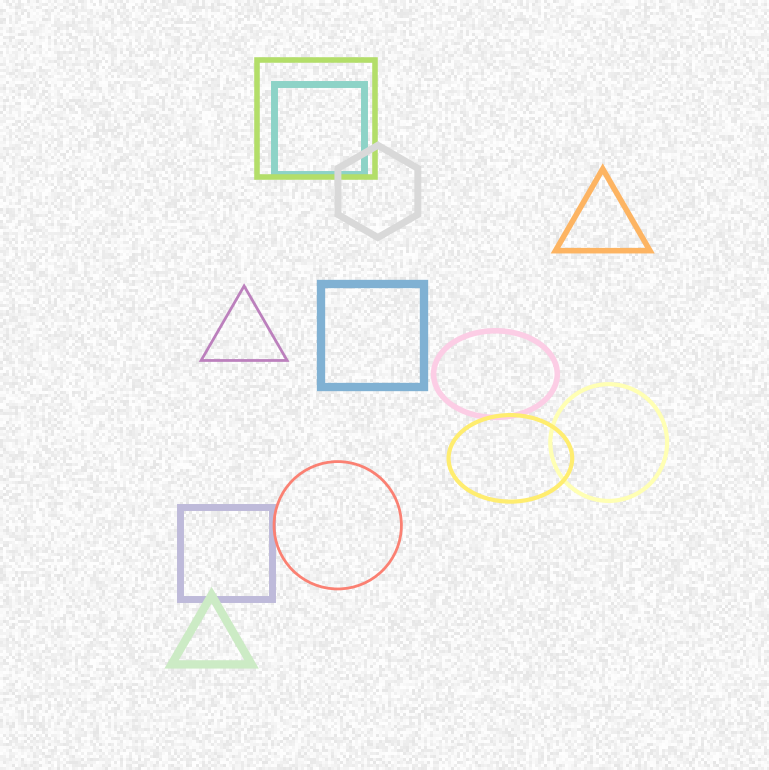[{"shape": "square", "thickness": 2.5, "radius": 0.29, "center": [0.414, 0.833]}, {"shape": "circle", "thickness": 1.5, "radius": 0.38, "center": [0.791, 0.425]}, {"shape": "square", "thickness": 2.5, "radius": 0.3, "center": [0.293, 0.282]}, {"shape": "circle", "thickness": 1, "radius": 0.41, "center": [0.439, 0.318]}, {"shape": "square", "thickness": 3, "radius": 0.33, "center": [0.484, 0.564]}, {"shape": "triangle", "thickness": 2, "radius": 0.35, "center": [0.783, 0.71]}, {"shape": "square", "thickness": 2, "radius": 0.38, "center": [0.41, 0.846]}, {"shape": "oval", "thickness": 2, "radius": 0.4, "center": [0.643, 0.514]}, {"shape": "hexagon", "thickness": 2.5, "radius": 0.3, "center": [0.491, 0.751]}, {"shape": "triangle", "thickness": 1, "radius": 0.32, "center": [0.317, 0.564]}, {"shape": "triangle", "thickness": 3, "radius": 0.3, "center": [0.275, 0.167]}, {"shape": "oval", "thickness": 1.5, "radius": 0.4, "center": [0.663, 0.405]}]